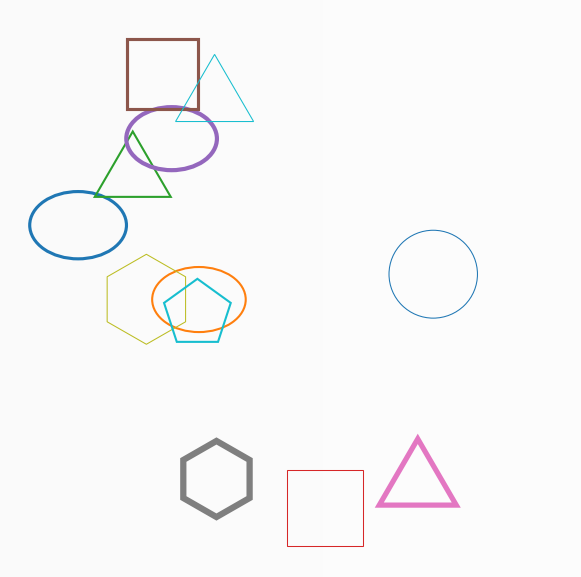[{"shape": "oval", "thickness": 1.5, "radius": 0.42, "center": [0.134, 0.609]}, {"shape": "circle", "thickness": 0.5, "radius": 0.38, "center": [0.745, 0.524]}, {"shape": "oval", "thickness": 1, "radius": 0.4, "center": [0.342, 0.48]}, {"shape": "triangle", "thickness": 1, "radius": 0.38, "center": [0.228, 0.696]}, {"shape": "square", "thickness": 0.5, "radius": 0.33, "center": [0.56, 0.12]}, {"shape": "oval", "thickness": 2, "radius": 0.39, "center": [0.295, 0.759]}, {"shape": "square", "thickness": 1.5, "radius": 0.31, "center": [0.28, 0.871]}, {"shape": "triangle", "thickness": 2.5, "radius": 0.38, "center": [0.719, 0.163]}, {"shape": "hexagon", "thickness": 3, "radius": 0.33, "center": [0.372, 0.17]}, {"shape": "hexagon", "thickness": 0.5, "radius": 0.39, "center": [0.252, 0.481]}, {"shape": "triangle", "thickness": 0.5, "radius": 0.39, "center": [0.369, 0.827]}, {"shape": "pentagon", "thickness": 1, "radius": 0.3, "center": [0.34, 0.456]}]